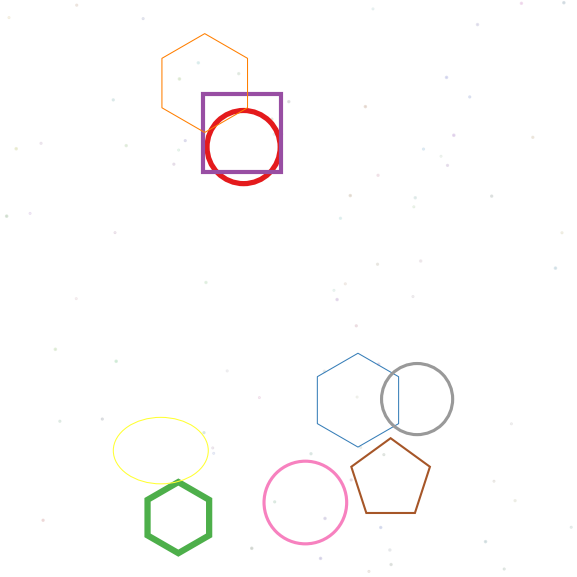[{"shape": "circle", "thickness": 2.5, "radius": 0.32, "center": [0.422, 0.744]}, {"shape": "hexagon", "thickness": 0.5, "radius": 0.41, "center": [0.62, 0.306]}, {"shape": "hexagon", "thickness": 3, "radius": 0.31, "center": [0.309, 0.103]}, {"shape": "square", "thickness": 2, "radius": 0.34, "center": [0.418, 0.769]}, {"shape": "hexagon", "thickness": 0.5, "radius": 0.43, "center": [0.355, 0.855]}, {"shape": "oval", "thickness": 0.5, "radius": 0.41, "center": [0.278, 0.219]}, {"shape": "pentagon", "thickness": 1, "radius": 0.36, "center": [0.676, 0.169]}, {"shape": "circle", "thickness": 1.5, "radius": 0.36, "center": [0.529, 0.129]}, {"shape": "circle", "thickness": 1.5, "radius": 0.31, "center": [0.722, 0.308]}]